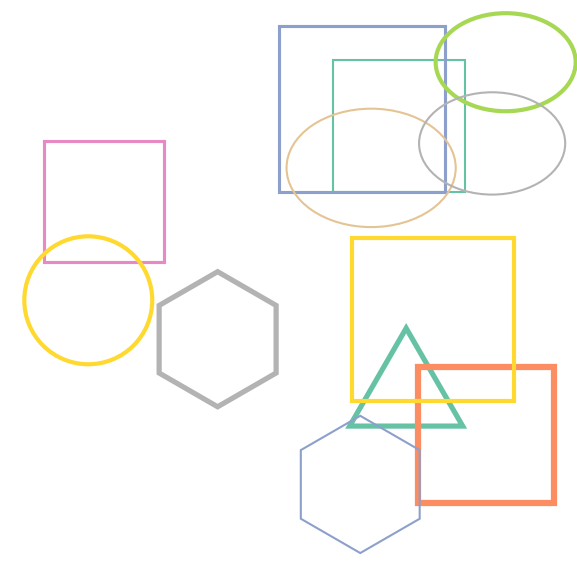[{"shape": "square", "thickness": 1, "radius": 0.57, "center": [0.69, 0.78]}, {"shape": "triangle", "thickness": 2.5, "radius": 0.56, "center": [0.703, 0.318]}, {"shape": "square", "thickness": 3, "radius": 0.59, "center": [0.842, 0.246]}, {"shape": "hexagon", "thickness": 1, "radius": 0.59, "center": [0.624, 0.16]}, {"shape": "square", "thickness": 1.5, "radius": 0.72, "center": [0.627, 0.81]}, {"shape": "square", "thickness": 1.5, "radius": 0.52, "center": [0.18, 0.65]}, {"shape": "oval", "thickness": 2, "radius": 0.61, "center": [0.876, 0.891]}, {"shape": "circle", "thickness": 2, "radius": 0.55, "center": [0.153, 0.479]}, {"shape": "square", "thickness": 2, "radius": 0.7, "center": [0.75, 0.446]}, {"shape": "oval", "thickness": 1, "radius": 0.73, "center": [0.643, 0.708]}, {"shape": "hexagon", "thickness": 2.5, "radius": 0.58, "center": [0.377, 0.412]}, {"shape": "oval", "thickness": 1, "radius": 0.63, "center": [0.852, 0.751]}]